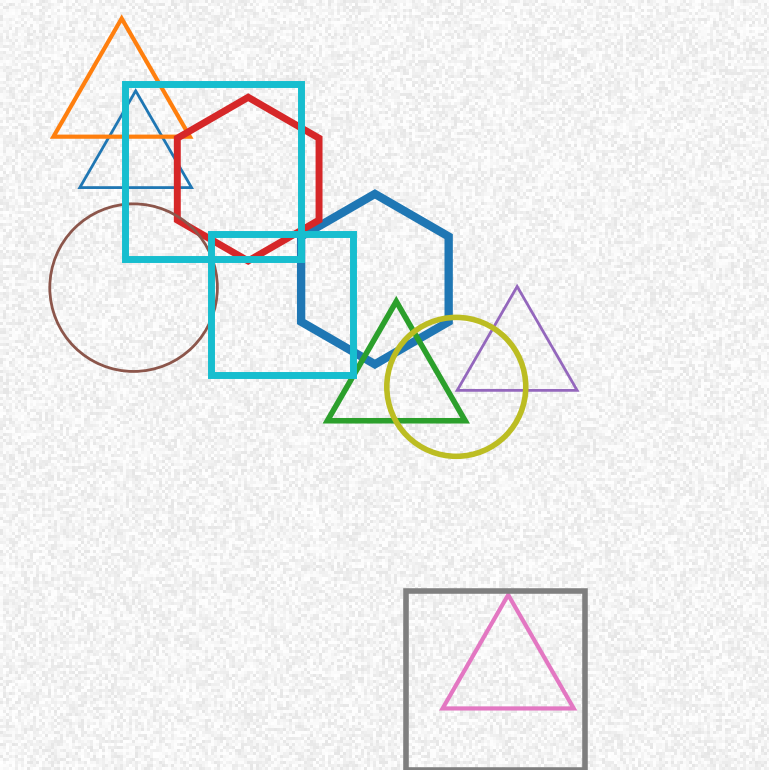[{"shape": "hexagon", "thickness": 3, "radius": 0.55, "center": [0.487, 0.638]}, {"shape": "triangle", "thickness": 1, "radius": 0.42, "center": [0.176, 0.798]}, {"shape": "triangle", "thickness": 1.5, "radius": 0.51, "center": [0.158, 0.874]}, {"shape": "triangle", "thickness": 2, "radius": 0.52, "center": [0.515, 0.505]}, {"shape": "hexagon", "thickness": 2.5, "radius": 0.53, "center": [0.322, 0.767]}, {"shape": "triangle", "thickness": 1, "radius": 0.45, "center": [0.672, 0.538]}, {"shape": "circle", "thickness": 1, "radius": 0.54, "center": [0.173, 0.626]}, {"shape": "triangle", "thickness": 1.5, "radius": 0.49, "center": [0.66, 0.129]}, {"shape": "square", "thickness": 2, "radius": 0.58, "center": [0.643, 0.116]}, {"shape": "circle", "thickness": 2, "radius": 0.45, "center": [0.593, 0.498]}, {"shape": "square", "thickness": 2.5, "radius": 0.46, "center": [0.366, 0.605]}, {"shape": "square", "thickness": 2.5, "radius": 0.57, "center": [0.276, 0.777]}]